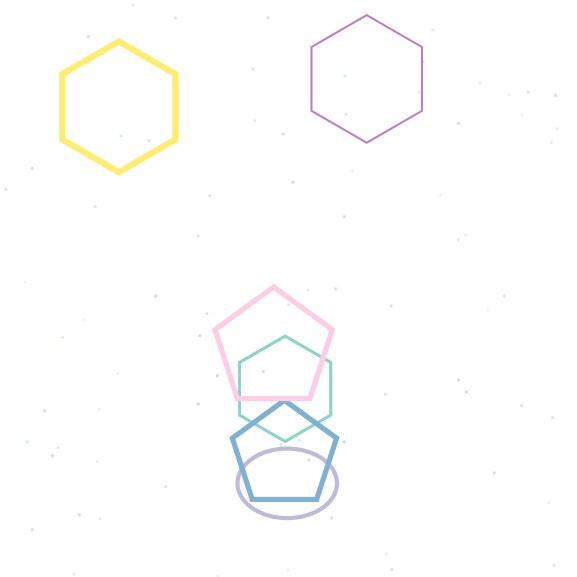[{"shape": "hexagon", "thickness": 1.5, "radius": 0.46, "center": [0.494, 0.326]}, {"shape": "oval", "thickness": 2, "radius": 0.43, "center": [0.497, 0.162]}, {"shape": "pentagon", "thickness": 2.5, "radius": 0.47, "center": [0.493, 0.211]}, {"shape": "pentagon", "thickness": 2.5, "radius": 0.53, "center": [0.474, 0.395]}, {"shape": "hexagon", "thickness": 1, "radius": 0.55, "center": [0.635, 0.862]}, {"shape": "hexagon", "thickness": 3, "radius": 0.57, "center": [0.206, 0.814]}]